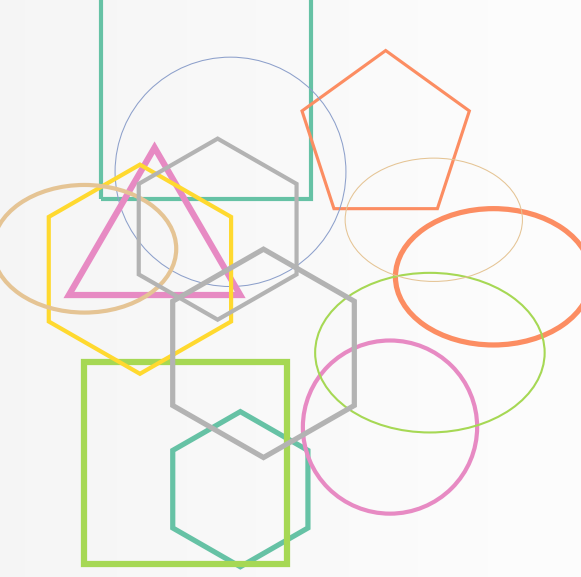[{"shape": "square", "thickness": 2, "radius": 0.91, "center": [0.355, 0.835]}, {"shape": "hexagon", "thickness": 2.5, "radius": 0.67, "center": [0.413, 0.152]}, {"shape": "oval", "thickness": 2.5, "radius": 0.84, "center": [0.849, 0.52]}, {"shape": "pentagon", "thickness": 1.5, "radius": 0.76, "center": [0.664, 0.76]}, {"shape": "circle", "thickness": 0.5, "radius": 0.99, "center": [0.397, 0.702]}, {"shape": "triangle", "thickness": 3, "radius": 0.85, "center": [0.266, 0.573]}, {"shape": "circle", "thickness": 2, "radius": 0.75, "center": [0.671, 0.26]}, {"shape": "square", "thickness": 3, "radius": 0.88, "center": [0.319, 0.198]}, {"shape": "oval", "thickness": 1, "radius": 0.99, "center": [0.74, 0.388]}, {"shape": "hexagon", "thickness": 2, "radius": 0.91, "center": [0.241, 0.533]}, {"shape": "oval", "thickness": 0.5, "radius": 0.76, "center": [0.746, 0.619]}, {"shape": "oval", "thickness": 2, "radius": 0.79, "center": [0.145, 0.568]}, {"shape": "hexagon", "thickness": 2, "radius": 0.78, "center": [0.374, 0.602]}, {"shape": "hexagon", "thickness": 2.5, "radius": 0.9, "center": [0.453, 0.387]}]